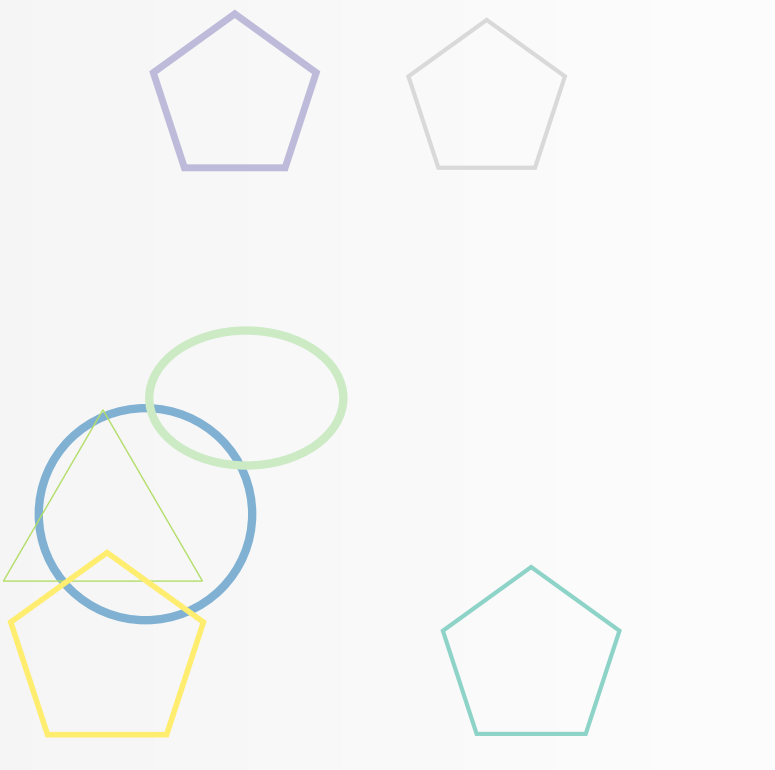[{"shape": "pentagon", "thickness": 1.5, "radius": 0.6, "center": [0.685, 0.144]}, {"shape": "pentagon", "thickness": 2.5, "radius": 0.55, "center": [0.303, 0.871]}, {"shape": "circle", "thickness": 3, "radius": 0.69, "center": [0.188, 0.332]}, {"shape": "triangle", "thickness": 0.5, "radius": 0.74, "center": [0.133, 0.319]}, {"shape": "pentagon", "thickness": 1.5, "radius": 0.53, "center": [0.628, 0.868]}, {"shape": "oval", "thickness": 3, "radius": 0.63, "center": [0.318, 0.483]}, {"shape": "pentagon", "thickness": 2, "radius": 0.65, "center": [0.138, 0.152]}]